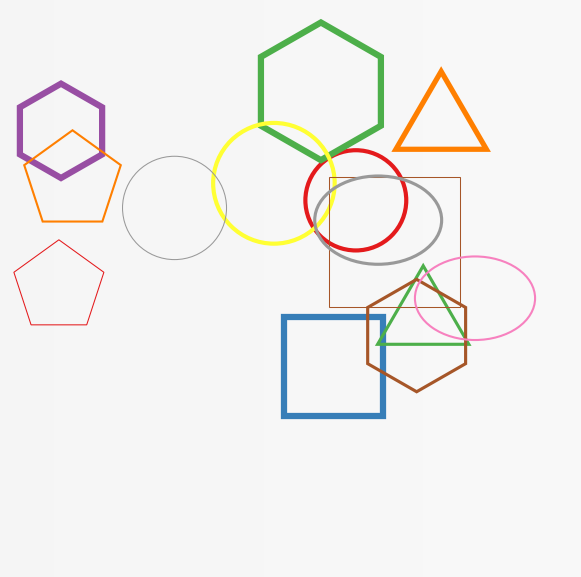[{"shape": "pentagon", "thickness": 0.5, "radius": 0.41, "center": [0.101, 0.502]}, {"shape": "circle", "thickness": 2, "radius": 0.43, "center": [0.612, 0.652]}, {"shape": "square", "thickness": 3, "radius": 0.43, "center": [0.574, 0.364]}, {"shape": "hexagon", "thickness": 3, "radius": 0.6, "center": [0.552, 0.841]}, {"shape": "triangle", "thickness": 1.5, "radius": 0.45, "center": [0.728, 0.448]}, {"shape": "hexagon", "thickness": 3, "radius": 0.41, "center": [0.105, 0.773]}, {"shape": "triangle", "thickness": 2.5, "radius": 0.45, "center": [0.759, 0.786]}, {"shape": "pentagon", "thickness": 1, "radius": 0.44, "center": [0.125, 0.686]}, {"shape": "circle", "thickness": 2, "radius": 0.52, "center": [0.471, 0.682]}, {"shape": "square", "thickness": 0.5, "radius": 0.57, "center": [0.678, 0.58]}, {"shape": "hexagon", "thickness": 1.5, "radius": 0.49, "center": [0.717, 0.418]}, {"shape": "oval", "thickness": 1, "radius": 0.52, "center": [0.817, 0.483]}, {"shape": "oval", "thickness": 1.5, "radius": 0.55, "center": [0.651, 0.618]}, {"shape": "circle", "thickness": 0.5, "radius": 0.45, "center": [0.3, 0.639]}]